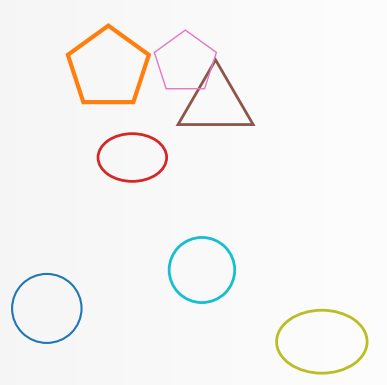[{"shape": "circle", "thickness": 1.5, "radius": 0.45, "center": [0.121, 0.199]}, {"shape": "pentagon", "thickness": 3, "radius": 0.55, "center": [0.28, 0.824]}, {"shape": "oval", "thickness": 2, "radius": 0.44, "center": [0.341, 0.591]}, {"shape": "triangle", "thickness": 2, "radius": 0.56, "center": [0.556, 0.732]}, {"shape": "pentagon", "thickness": 1, "radius": 0.42, "center": [0.478, 0.838]}, {"shape": "oval", "thickness": 2, "radius": 0.58, "center": [0.831, 0.112]}, {"shape": "circle", "thickness": 2, "radius": 0.42, "center": [0.521, 0.299]}]